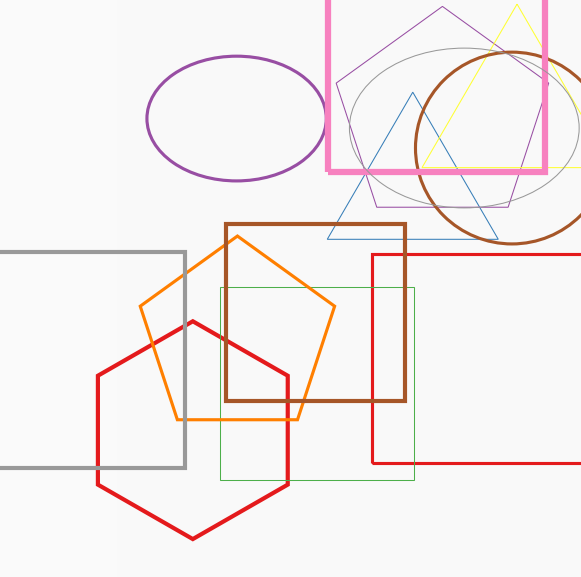[{"shape": "hexagon", "thickness": 2, "radius": 0.94, "center": [0.332, 0.254]}, {"shape": "square", "thickness": 1.5, "radius": 0.91, "center": [0.82, 0.378]}, {"shape": "triangle", "thickness": 0.5, "radius": 0.85, "center": [0.71, 0.67]}, {"shape": "square", "thickness": 0.5, "radius": 0.84, "center": [0.545, 0.335]}, {"shape": "oval", "thickness": 1.5, "radius": 0.77, "center": [0.407, 0.794]}, {"shape": "pentagon", "thickness": 0.5, "radius": 0.96, "center": [0.761, 0.796]}, {"shape": "pentagon", "thickness": 1.5, "radius": 0.88, "center": [0.408, 0.415]}, {"shape": "triangle", "thickness": 0.5, "radius": 0.94, "center": [0.89, 0.803]}, {"shape": "circle", "thickness": 1.5, "radius": 0.83, "center": [0.881, 0.743]}, {"shape": "square", "thickness": 2, "radius": 0.77, "center": [0.542, 0.458]}, {"shape": "square", "thickness": 3, "radius": 0.93, "center": [0.75, 0.888]}, {"shape": "oval", "thickness": 0.5, "radius": 0.99, "center": [0.799, 0.777]}, {"shape": "square", "thickness": 2, "radius": 0.93, "center": [0.132, 0.376]}]